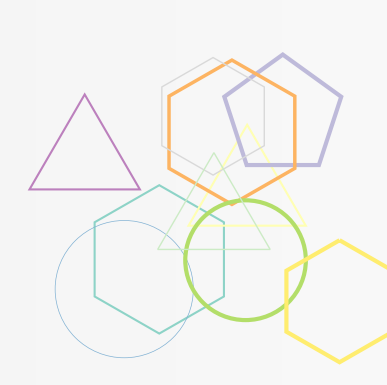[{"shape": "hexagon", "thickness": 1.5, "radius": 0.96, "center": [0.411, 0.326]}, {"shape": "triangle", "thickness": 1.5, "radius": 0.87, "center": [0.638, 0.501]}, {"shape": "pentagon", "thickness": 3, "radius": 0.79, "center": [0.73, 0.7]}, {"shape": "circle", "thickness": 0.5, "radius": 0.89, "center": [0.321, 0.249]}, {"shape": "hexagon", "thickness": 2.5, "radius": 0.94, "center": [0.599, 0.656]}, {"shape": "circle", "thickness": 3, "radius": 0.78, "center": [0.634, 0.324]}, {"shape": "hexagon", "thickness": 1, "radius": 0.76, "center": [0.55, 0.698]}, {"shape": "triangle", "thickness": 1.5, "radius": 0.82, "center": [0.219, 0.59]}, {"shape": "triangle", "thickness": 1, "radius": 0.84, "center": [0.552, 0.436]}, {"shape": "hexagon", "thickness": 3, "radius": 0.79, "center": [0.876, 0.218]}]